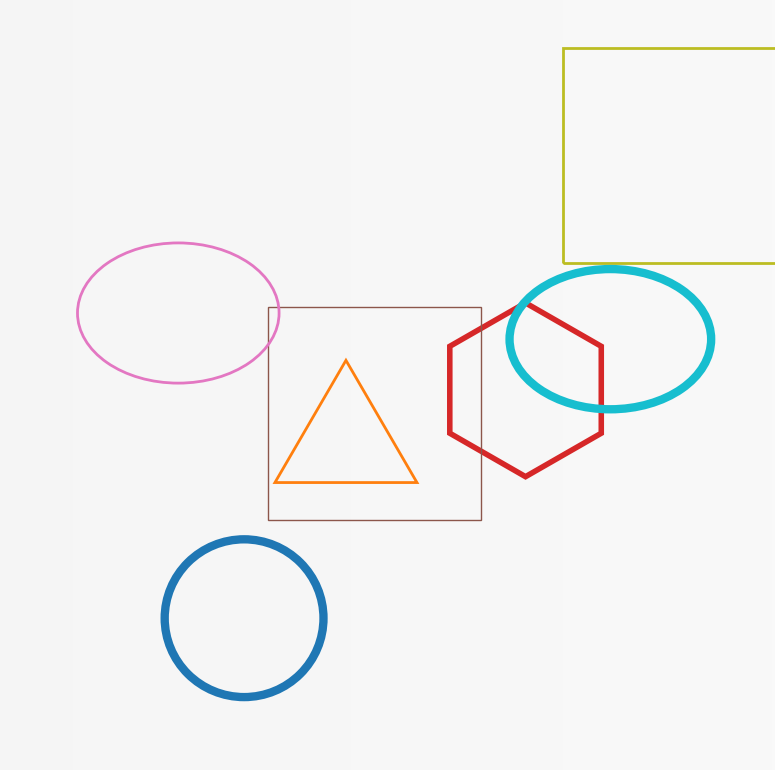[{"shape": "circle", "thickness": 3, "radius": 0.51, "center": [0.315, 0.197]}, {"shape": "triangle", "thickness": 1, "radius": 0.53, "center": [0.446, 0.426]}, {"shape": "hexagon", "thickness": 2, "radius": 0.56, "center": [0.678, 0.494]}, {"shape": "square", "thickness": 0.5, "radius": 0.69, "center": [0.483, 0.463]}, {"shape": "oval", "thickness": 1, "radius": 0.65, "center": [0.23, 0.593]}, {"shape": "square", "thickness": 1, "radius": 0.7, "center": [0.865, 0.798]}, {"shape": "oval", "thickness": 3, "radius": 0.65, "center": [0.788, 0.56]}]